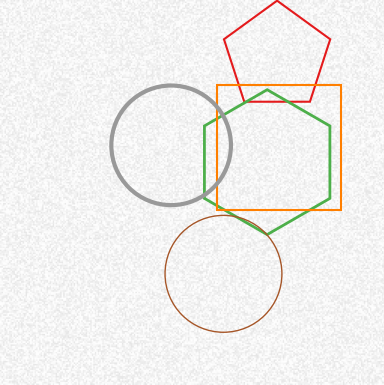[{"shape": "pentagon", "thickness": 1.5, "radius": 0.73, "center": [0.72, 0.853]}, {"shape": "hexagon", "thickness": 2, "radius": 0.94, "center": [0.694, 0.579]}, {"shape": "square", "thickness": 1.5, "radius": 0.81, "center": [0.725, 0.617]}, {"shape": "circle", "thickness": 1, "radius": 0.76, "center": [0.58, 0.289]}, {"shape": "circle", "thickness": 3, "radius": 0.78, "center": [0.445, 0.623]}]